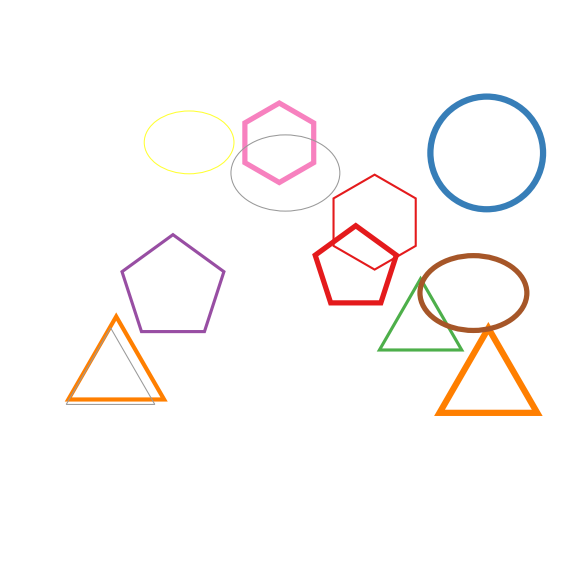[{"shape": "pentagon", "thickness": 2.5, "radius": 0.37, "center": [0.616, 0.534]}, {"shape": "hexagon", "thickness": 1, "radius": 0.41, "center": [0.649, 0.614]}, {"shape": "circle", "thickness": 3, "radius": 0.49, "center": [0.843, 0.734]}, {"shape": "triangle", "thickness": 1.5, "radius": 0.41, "center": [0.728, 0.434]}, {"shape": "pentagon", "thickness": 1.5, "radius": 0.46, "center": [0.3, 0.5]}, {"shape": "triangle", "thickness": 2, "radius": 0.48, "center": [0.201, 0.355]}, {"shape": "triangle", "thickness": 3, "radius": 0.49, "center": [0.846, 0.333]}, {"shape": "oval", "thickness": 0.5, "radius": 0.39, "center": [0.327, 0.753]}, {"shape": "oval", "thickness": 2.5, "radius": 0.46, "center": [0.82, 0.492]}, {"shape": "hexagon", "thickness": 2.5, "radius": 0.34, "center": [0.484, 0.752]}, {"shape": "triangle", "thickness": 0.5, "radius": 0.44, "center": [0.191, 0.343]}, {"shape": "oval", "thickness": 0.5, "radius": 0.47, "center": [0.494, 0.7]}]